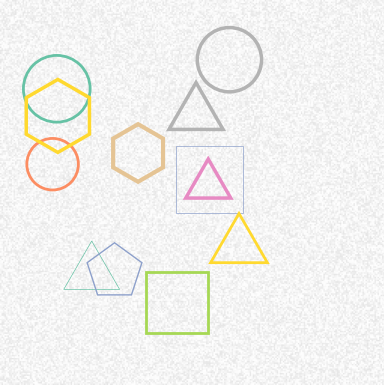[{"shape": "triangle", "thickness": 0.5, "radius": 0.42, "center": [0.238, 0.29]}, {"shape": "circle", "thickness": 2, "radius": 0.43, "center": [0.147, 0.769]}, {"shape": "circle", "thickness": 2, "radius": 0.33, "center": [0.137, 0.573]}, {"shape": "square", "thickness": 0.5, "radius": 0.43, "center": [0.544, 0.534]}, {"shape": "pentagon", "thickness": 1, "radius": 0.37, "center": [0.297, 0.295]}, {"shape": "triangle", "thickness": 2.5, "radius": 0.34, "center": [0.541, 0.519]}, {"shape": "square", "thickness": 2, "radius": 0.4, "center": [0.46, 0.214]}, {"shape": "hexagon", "thickness": 2.5, "radius": 0.47, "center": [0.15, 0.699]}, {"shape": "triangle", "thickness": 2, "radius": 0.43, "center": [0.621, 0.36]}, {"shape": "hexagon", "thickness": 3, "radius": 0.37, "center": [0.359, 0.603]}, {"shape": "circle", "thickness": 2.5, "radius": 0.42, "center": [0.596, 0.845]}, {"shape": "triangle", "thickness": 2.5, "radius": 0.41, "center": [0.509, 0.704]}]